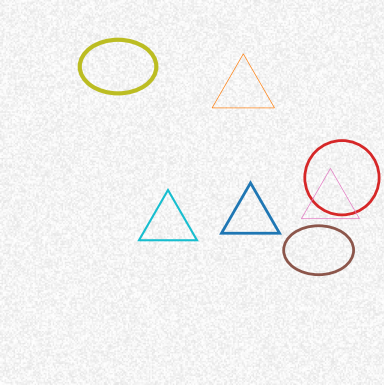[{"shape": "triangle", "thickness": 2, "radius": 0.44, "center": [0.651, 0.438]}, {"shape": "triangle", "thickness": 0.5, "radius": 0.47, "center": [0.632, 0.767]}, {"shape": "circle", "thickness": 2, "radius": 0.48, "center": [0.888, 0.538]}, {"shape": "oval", "thickness": 2, "radius": 0.45, "center": [0.828, 0.35]}, {"shape": "triangle", "thickness": 0.5, "radius": 0.44, "center": [0.858, 0.476]}, {"shape": "oval", "thickness": 3, "radius": 0.5, "center": [0.307, 0.827]}, {"shape": "triangle", "thickness": 1.5, "radius": 0.43, "center": [0.436, 0.419]}]